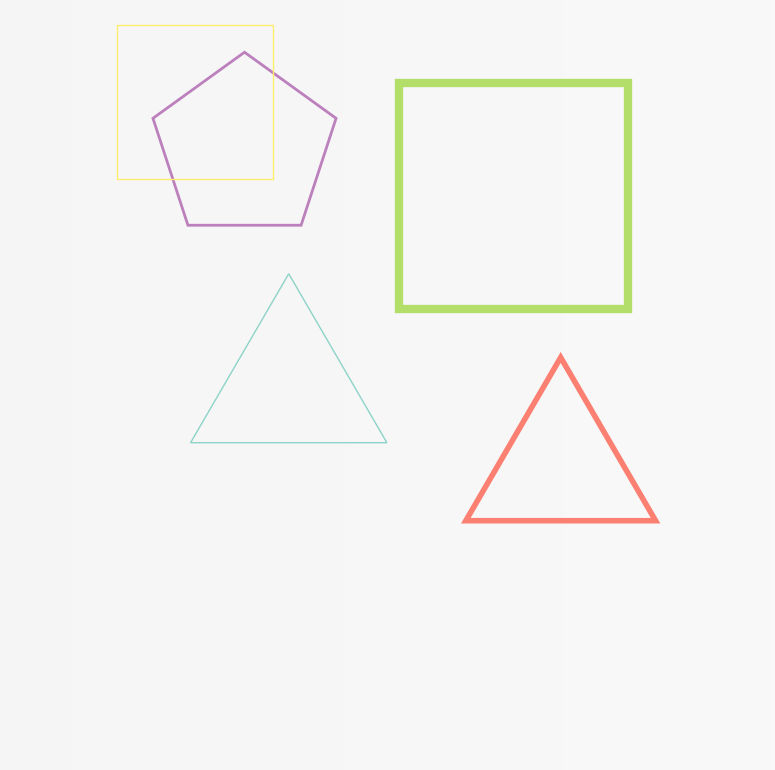[{"shape": "triangle", "thickness": 0.5, "radius": 0.73, "center": [0.373, 0.498]}, {"shape": "triangle", "thickness": 2, "radius": 0.71, "center": [0.723, 0.394]}, {"shape": "square", "thickness": 3, "radius": 0.74, "center": [0.663, 0.746]}, {"shape": "pentagon", "thickness": 1, "radius": 0.62, "center": [0.316, 0.808]}, {"shape": "square", "thickness": 0.5, "radius": 0.5, "center": [0.252, 0.867]}]